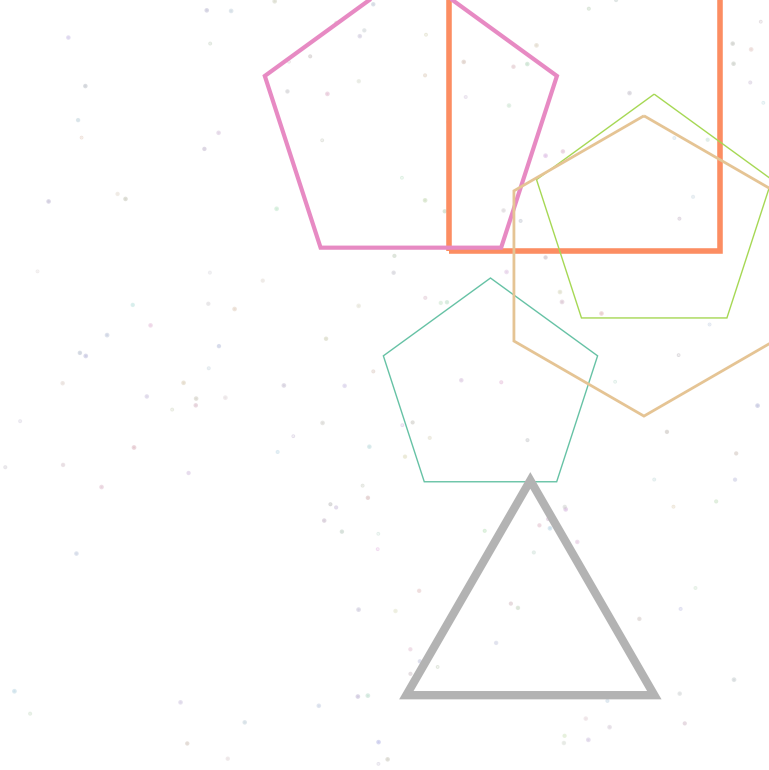[{"shape": "pentagon", "thickness": 0.5, "radius": 0.73, "center": [0.637, 0.493]}, {"shape": "square", "thickness": 2, "radius": 0.88, "center": [0.759, 0.85]}, {"shape": "pentagon", "thickness": 1.5, "radius": 1.0, "center": [0.534, 0.84]}, {"shape": "pentagon", "thickness": 0.5, "radius": 0.8, "center": [0.85, 0.717]}, {"shape": "hexagon", "thickness": 1, "radius": 0.97, "center": [0.836, 0.655]}, {"shape": "triangle", "thickness": 3, "radius": 0.93, "center": [0.689, 0.19]}]